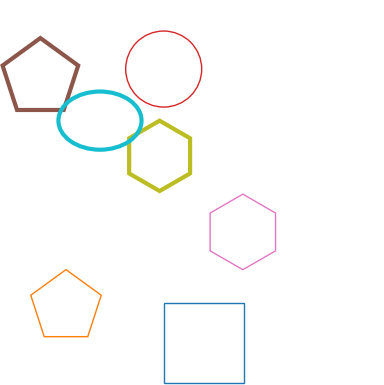[{"shape": "square", "thickness": 1, "radius": 0.52, "center": [0.531, 0.109]}, {"shape": "pentagon", "thickness": 1, "radius": 0.48, "center": [0.171, 0.203]}, {"shape": "circle", "thickness": 1, "radius": 0.49, "center": [0.425, 0.821]}, {"shape": "pentagon", "thickness": 3, "radius": 0.52, "center": [0.105, 0.798]}, {"shape": "hexagon", "thickness": 1, "radius": 0.49, "center": [0.631, 0.398]}, {"shape": "hexagon", "thickness": 3, "radius": 0.46, "center": [0.415, 0.595]}, {"shape": "oval", "thickness": 3, "radius": 0.54, "center": [0.26, 0.687]}]